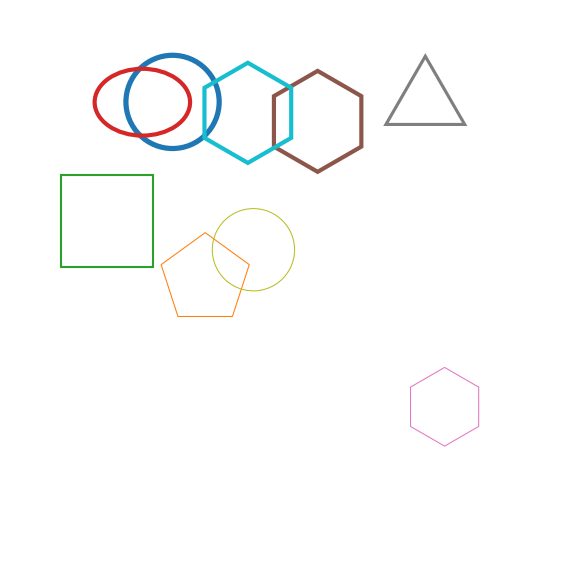[{"shape": "circle", "thickness": 2.5, "radius": 0.4, "center": [0.299, 0.823]}, {"shape": "pentagon", "thickness": 0.5, "radius": 0.4, "center": [0.355, 0.516]}, {"shape": "square", "thickness": 1, "radius": 0.4, "center": [0.185, 0.616]}, {"shape": "oval", "thickness": 2, "radius": 0.41, "center": [0.247, 0.822]}, {"shape": "hexagon", "thickness": 2, "radius": 0.44, "center": [0.55, 0.789]}, {"shape": "hexagon", "thickness": 0.5, "radius": 0.34, "center": [0.77, 0.295]}, {"shape": "triangle", "thickness": 1.5, "radius": 0.39, "center": [0.736, 0.823]}, {"shape": "circle", "thickness": 0.5, "radius": 0.36, "center": [0.439, 0.567]}, {"shape": "hexagon", "thickness": 2, "radius": 0.43, "center": [0.429, 0.804]}]